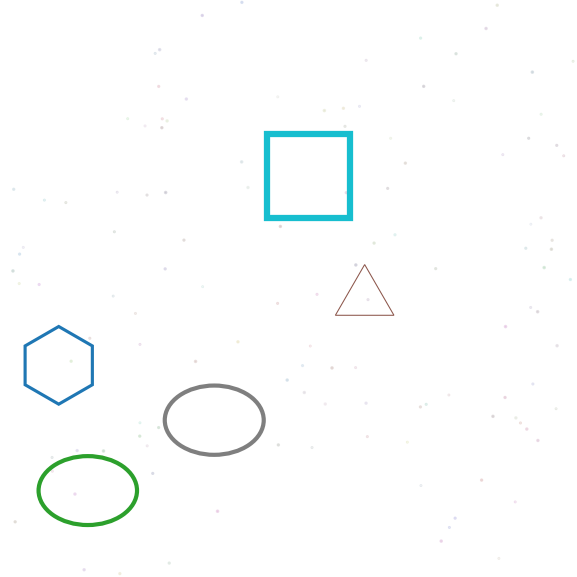[{"shape": "hexagon", "thickness": 1.5, "radius": 0.34, "center": [0.102, 0.367]}, {"shape": "oval", "thickness": 2, "radius": 0.43, "center": [0.152, 0.15]}, {"shape": "triangle", "thickness": 0.5, "radius": 0.29, "center": [0.631, 0.482]}, {"shape": "oval", "thickness": 2, "radius": 0.43, "center": [0.371, 0.272]}, {"shape": "square", "thickness": 3, "radius": 0.36, "center": [0.534, 0.694]}]